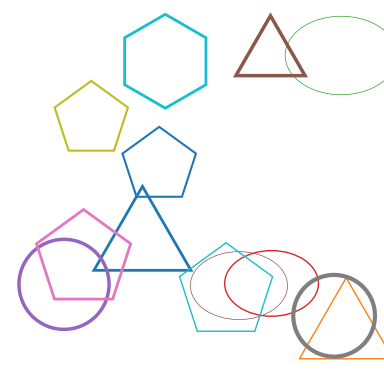[{"shape": "pentagon", "thickness": 1.5, "radius": 0.5, "center": [0.414, 0.57]}, {"shape": "triangle", "thickness": 2, "radius": 0.73, "center": [0.37, 0.371]}, {"shape": "triangle", "thickness": 1, "radius": 0.7, "center": [0.899, 0.138]}, {"shape": "oval", "thickness": 0.5, "radius": 0.73, "center": [0.886, 0.856]}, {"shape": "oval", "thickness": 1, "radius": 0.61, "center": [0.705, 0.264]}, {"shape": "circle", "thickness": 2.5, "radius": 0.58, "center": [0.166, 0.261]}, {"shape": "oval", "thickness": 0.5, "radius": 0.63, "center": [0.621, 0.258]}, {"shape": "triangle", "thickness": 2.5, "radius": 0.52, "center": [0.703, 0.855]}, {"shape": "pentagon", "thickness": 2, "radius": 0.64, "center": [0.217, 0.327]}, {"shape": "circle", "thickness": 3, "radius": 0.53, "center": [0.868, 0.18]}, {"shape": "pentagon", "thickness": 1.5, "radius": 0.5, "center": [0.237, 0.69]}, {"shape": "hexagon", "thickness": 2, "radius": 0.61, "center": [0.429, 0.841]}, {"shape": "pentagon", "thickness": 1, "radius": 0.63, "center": [0.587, 0.242]}]